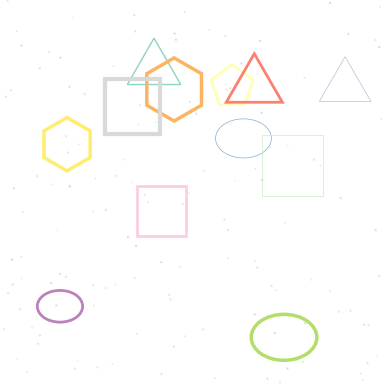[{"shape": "triangle", "thickness": 1, "radius": 0.4, "center": [0.4, 0.821]}, {"shape": "pentagon", "thickness": 2, "radius": 0.29, "center": [0.603, 0.775]}, {"shape": "triangle", "thickness": 0.5, "radius": 0.39, "center": [0.896, 0.775]}, {"shape": "triangle", "thickness": 2, "radius": 0.42, "center": [0.661, 0.776]}, {"shape": "oval", "thickness": 0.5, "radius": 0.36, "center": [0.632, 0.641]}, {"shape": "hexagon", "thickness": 2.5, "radius": 0.41, "center": [0.452, 0.768]}, {"shape": "oval", "thickness": 2.5, "radius": 0.43, "center": [0.738, 0.124]}, {"shape": "square", "thickness": 2, "radius": 0.32, "center": [0.42, 0.451]}, {"shape": "square", "thickness": 3, "radius": 0.36, "center": [0.345, 0.724]}, {"shape": "oval", "thickness": 2, "radius": 0.29, "center": [0.156, 0.204]}, {"shape": "square", "thickness": 0.5, "radius": 0.39, "center": [0.759, 0.57]}, {"shape": "hexagon", "thickness": 2.5, "radius": 0.35, "center": [0.174, 0.625]}]